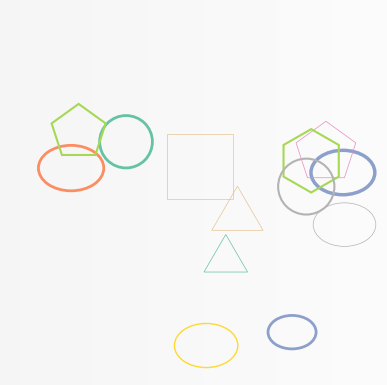[{"shape": "circle", "thickness": 2, "radius": 0.34, "center": [0.325, 0.632]}, {"shape": "triangle", "thickness": 0.5, "radius": 0.33, "center": [0.583, 0.326]}, {"shape": "oval", "thickness": 2, "radius": 0.42, "center": [0.183, 0.563]}, {"shape": "oval", "thickness": 2, "radius": 0.31, "center": [0.754, 0.137]}, {"shape": "oval", "thickness": 2.5, "radius": 0.41, "center": [0.885, 0.552]}, {"shape": "pentagon", "thickness": 0.5, "radius": 0.41, "center": [0.841, 0.604]}, {"shape": "hexagon", "thickness": 1.5, "radius": 0.41, "center": [0.803, 0.582]}, {"shape": "pentagon", "thickness": 1.5, "radius": 0.37, "center": [0.203, 0.657]}, {"shape": "oval", "thickness": 1, "radius": 0.41, "center": [0.532, 0.103]}, {"shape": "square", "thickness": 0.5, "radius": 0.42, "center": [0.516, 0.568]}, {"shape": "triangle", "thickness": 0.5, "radius": 0.38, "center": [0.613, 0.44]}, {"shape": "circle", "thickness": 1.5, "radius": 0.36, "center": [0.79, 0.515]}, {"shape": "oval", "thickness": 0.5, "radius": 0.4, "center": [0.889, 0.417]}]